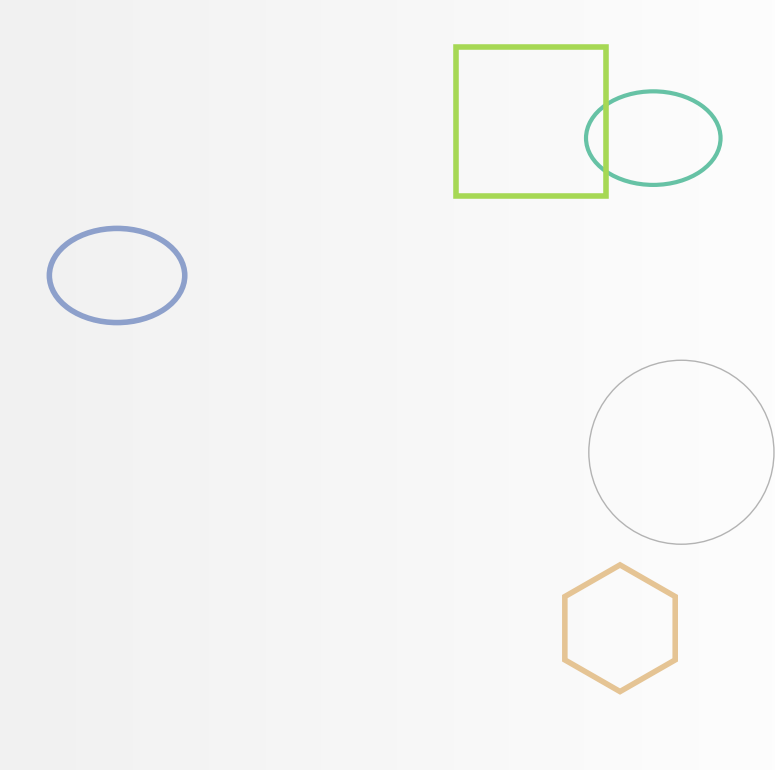[{"shape": "oval", "thickness": 1.5, "radius": 0.43, "center": [0.843, 0.821]}, {"shape": "oval", "thickness": 2, "radius": 0.44, "center": [0.151, 0.642]}, {"shape": "square", "thickness": 2, "radius": 0.48, "center": [0.685, 0.842]}, {"shape": "hexagon", "thickness": 2, "radius": 0.41, "center": [0.8, 0.184]}, {"shape": "circle", "thickness": 0.5, "radius": 0.6, "center": [0.879, 0.413]}]